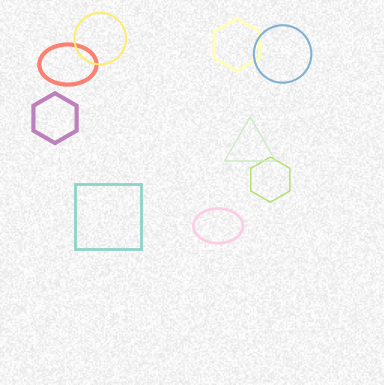[{"shape": "square", "thickness": 2, "radius": 0.43, "center": [0.28, 0.438]}, {"shape": "hexagon", "thickness": 2, "radius": 0.34, "center": [0.615, 0.883]}, {"shape": "oval", "thickness": 3, "radius": 0.37, "center": [0.176, 0.832]}, {"shape": "circle", "thickness": 1.5, "radius": 0.37, "center": [0.734, 0.86]}, {"shape": "hexagon", "thickness": 1, "radius": 0.29, "center": [0.702, 0.533]}, {"shape": "oval", "thickness": 2, "radius": 0.32, "center": [0.567, 0.413]}, {"shape": "hexagon", "thickness": 3, "radius": 0.32, "center": [0.143, 0.693]}, {"shape": "triangle", "thickness": 1, "radius": 0.38, "center": [0.65, 0.62]}, {"shape": "circle", "thickness": 1.5, "radius": 0.34, "center": [0.26, 0.9]}]